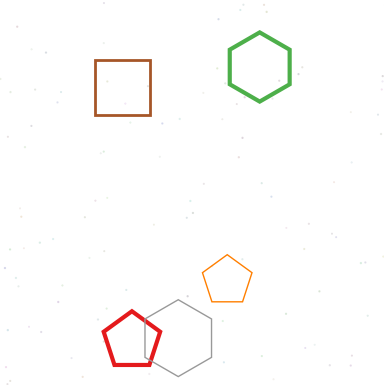[{"shape": "pentagon", "thickness": 3, "radius": 0.39, "center": [0.343, 0.114]}, {"shape": "hexagon", "thickness": 3, "radius": 0.45, "center": [0.675, 0.826]}, {"shape": "pentagon", "thickness": 1, "radius": 0.34, "center": [0.59, 0.271]}, {"shape": "square", "thickness": 2, "radius": 0.36, "center": [0.317, 0.774]}, {"shape": "hexagon", "thickness": 1, "radius": 0.5, "center": [0.463, 0.122]}]